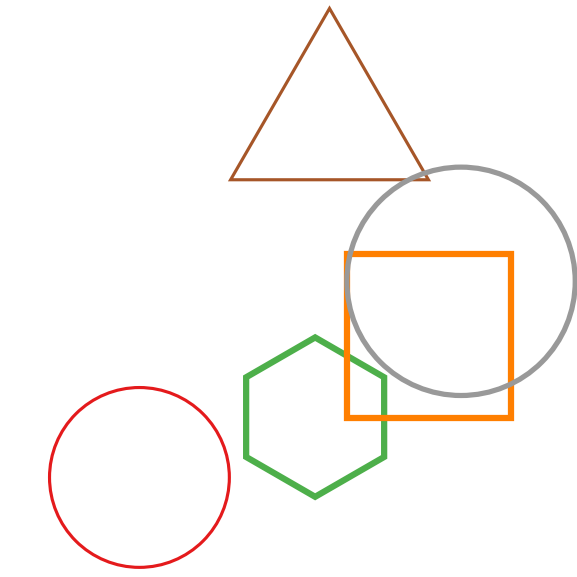[{"shape": "circle", "thickness": 1.5, "radius": 0.78, "center": [0.241, 0.172]}, {"shape": "hexagon", "thickness": 3, "radius": 0.69, "center": [0.546, 0.277]}, {"shape": "square", "thickness": 3, "radius": 0.71, "center": [0.743, 0.417]}, {"shape": "triangle", "thickness": 1.5, "radius": 0.99, "center": [0.571, 0.787]}, {"shape": "circle", "thickness": 2.5, "radius": 0.99, "center": [0.798, 0.512]}]